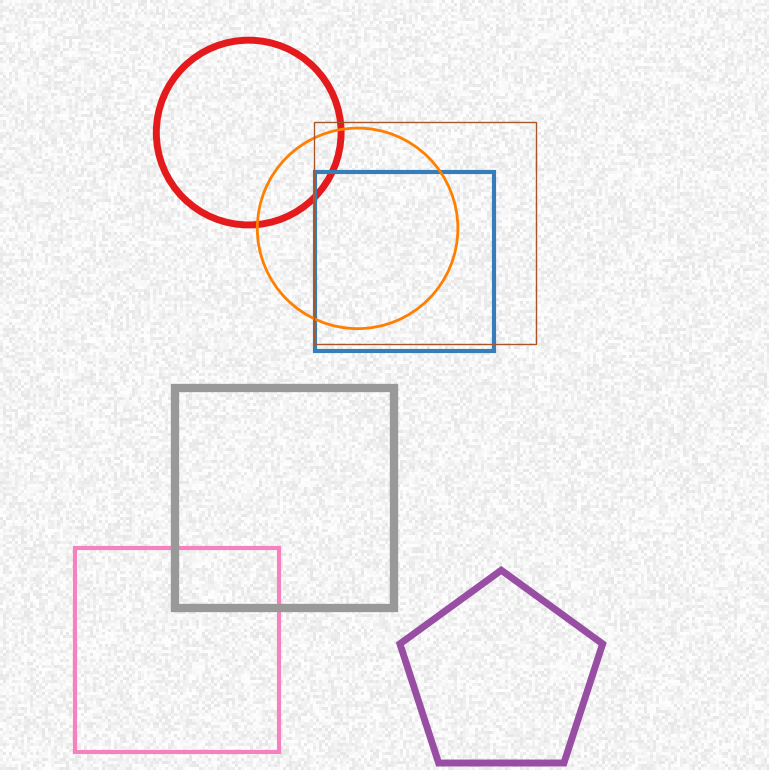[{"shape": "circle", "thickness": 2.5, "radius": 0.6, "center": [0.323, 0.828]}, {"shape": "square", "thickness": 1.5, "radius": 0.58, "center": [0.525, 0.66]}, {"shape": "pentagon", "thickness": 2.5, "radius": 0.69, "center": [0.651, 0.121]}, {"shape": "circle", "thickness": 1, "radius": 0.65, "center": [0.464, 0.703]}, {"shape": "square", "thickness": 0.5, "radius": 0.72, "center": [0.551, 0.697]}, {"shape": "square", "thickness": 1.5, "radius": 0.66, "center": [0.23, 0.156]}, {"shape": "square", "thickness": 3, "radius": 0.71, "center": [0.37, 0.354]}]